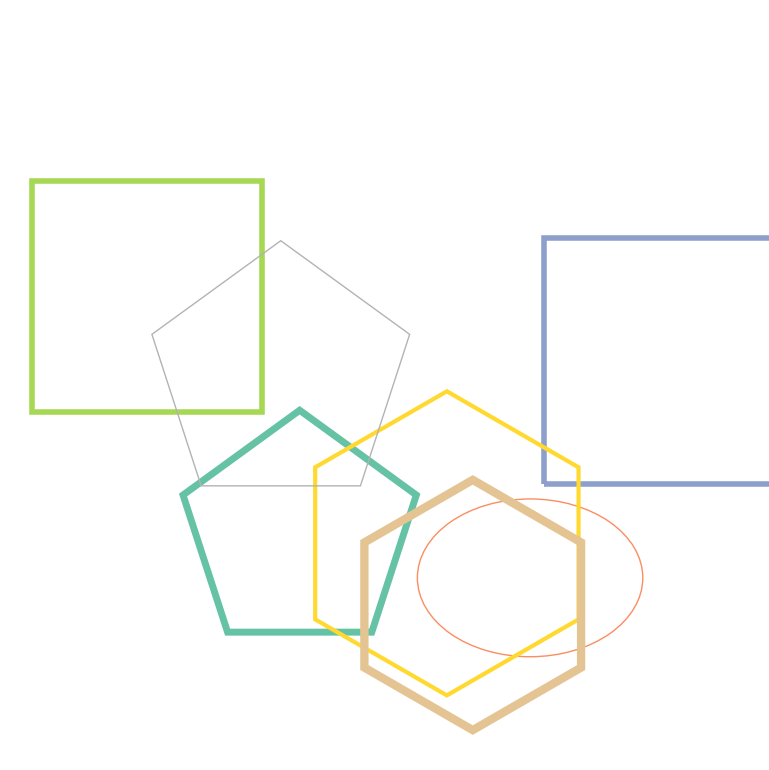[{"shape": "pentagon", "thickness": 2.5, "radius": 0.8, "center": [0.389, 0.308]}, {"shape": "oval", "thickness": 0.5, "radius": 0.73, "center": [0.688, 0.25]}, {"shape": "square", "thickness": 2, "radius": 0.8, "center": [0.867, 0.531]}, {"shape": "square", "thickness": 2, "radius": 0.75, "center": [0.191, 0.615]}, {"shape": "hexagon", "thickness": 1.5, "radius": 0.99, "center": [0.58, 0.294]}, {"shape": "hexagon", "thickness": 3, "radius": 0.81, "center": [0.614, 0.214]}, {"shape": "pentagon", "thickness": 0.5, "radius": 0.88, "center": [0.365, 0.511]}]